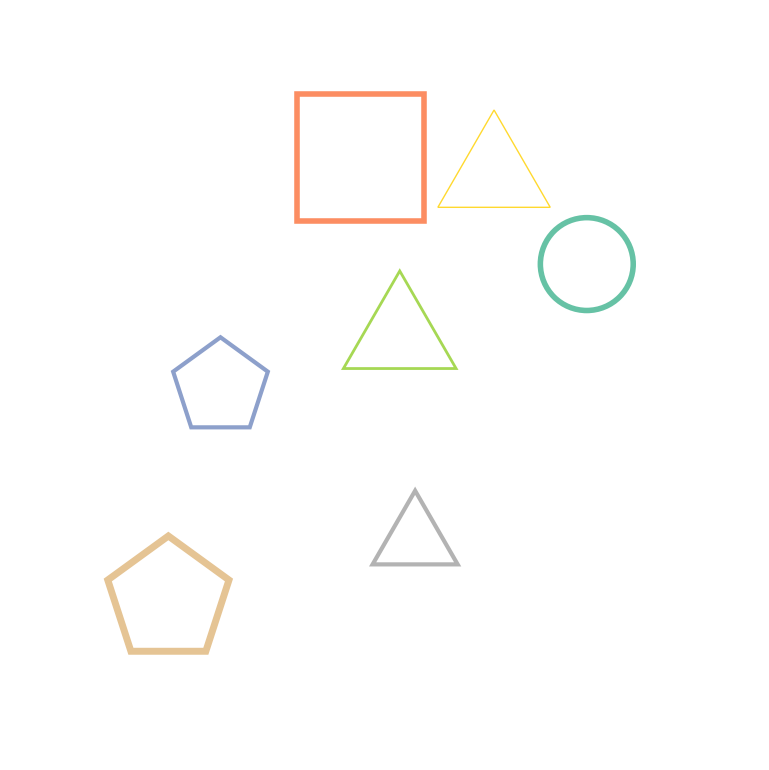[{"shape": "circle", "thickness": 2, "radius": 0.3, "center": [0.762, 0.657]}, {"shape": "square", "thickness": 2, "radius": 0.41, "center": [0.468, 0.796]}, {"shape": "pentagon", "thickness": 1.5, "radius": 0.32, "center": [0.286, 0.497]}, {"shape": "triangle", "thickness": 1, "radius": 0.42, "center": [0.519, 0.564]}, {"shape": "triangle", "thickness": 0.5, "radius": 0.42, "center": [0.642, 0.773]}, {"shape": "pentagon", "thickness": 2.5, "radius": 0.41, "center": [0.219, 0.221]}, {"shape": "triangle", "thickness": 1.5, "radius": 0.32, "center": [0.539, 0.299]}]